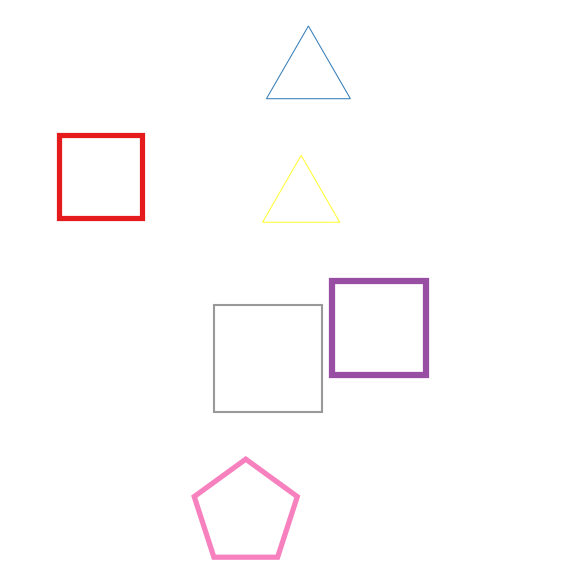[{"shape": "square", "thickness": 2.5, "radius": 0.36, "center": [0.173, 0.694]}, {"shape": "triangle", "thickness": 0.5, "radius": 0.42, "center": [0.534, 0.87]}, {"shape": "square", "thickness": 3, "radius": 0.41, "center": [0.657, 0.431]}, {"shape": "triangle", "thickness": 0.5, "radius": 0.39, "center": [0.521, 0.653]}, {"shape": "pentagon", "thickness": 2.5, "radius": 0.47, "center": [0.426, 0.11]}, {"shape": "square", "thickness": 1, "radius": 0.47, "center": [0.464, 0.379]}]